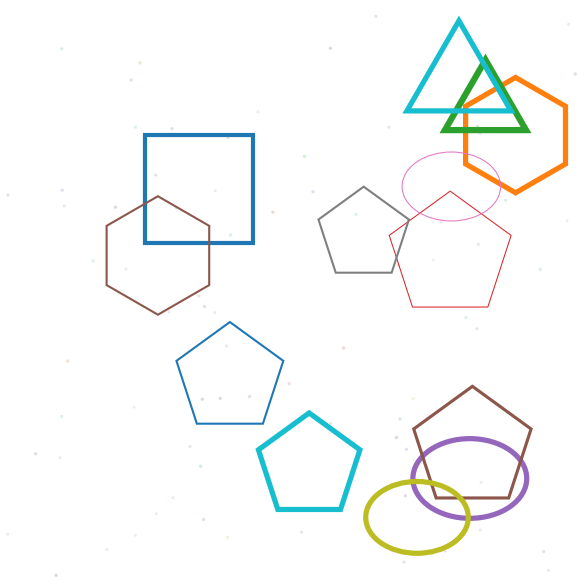[{"shape": "pentagon", "thickness": 1, "radius": 0.49, "center": [0.398, 0.344]}, {"shape": "square", "thickness": 2, "radius": 0.47, "center": [0.345, 0.672]}, {"shape": "hexagon", "thickness": 2.5, "radius": 0.5, "center": [0.893, 0.765]}, {"shape": "triangle", "thickness": 3, "radius": 0.41, "center": [0.841, 0.814]}, {"shape": "pentagon", "thickness": 0.5, "radius": 0.55, "center": [0.78, 0.557]}, {"shape": "oval", "thickness": 2.5, "radius": 0.49, "center": [0.814, 0.171]}, {"shape": "pentagon", "thickness": 1.5, "radius": 0.53, "center": [0.818, 0.223]}, {"shape": "hexagon", "thickness": 1, "radius": 0.51, "center": [0.273, 0.557]}, {"shape": "oval", "thickness": 0.5, "radius": 0.43, "center": [0.782, 0.676]}, {"shape": "pentagon", "thickness": 1, "radius": 0.41, "center": [0.63, 0.594]}, {"shape": "oval", "thickness": 2.5, "radius": 0.44, "center": [0.722, 0.103]}, {"shape": "pentagon", "thickness": 2.5, "radius": 0.46, "center": [0.535, 0.192]}, {"shape": "triangle", "thickness": 2.5, "radius": 0.52, "center": [0.795, 0.859]}]